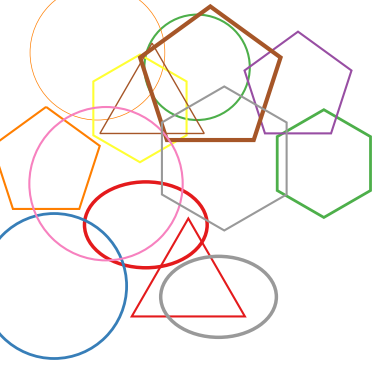[{"shape": "oval", "thickness": 2.5, "radius": 0.8, "center": [0.379, 0.416]}, {"shape": "triangle", "thickness": 1.5, "radius": 0.85, "center": [0.489, 0.263]}, {"shape": "circle", "thickness": 2, "radius": 0.94, "center": [0.141, 0.257]}, {"shape": "circle", "thickness": 1.5, "radius": 0.68, "center": [0.512, 0.825]}, {"shape": "hexagon", "thickness": 2, "radius": 0.7, "center": [0.841, 0.575]}, {"shape": "pentagon", "thickness": 1.5, "radius": 0.73, "center": [0.774, 0.772]}, {"shape": "pentagon", "thickness": 1.5, "radius": 0.73, "center": [0.12, 0.576]}, {"shape": "circle", "thickness": 0.5, "radius": 0.88, "center": [0.253, 0.863]}, {"shape": "hexagon", "thickness": 1.5, "radius": 0.7, "center": [0.364, 0.718]}, {"shape": "triangle", "thickness": 1, "radius": 0.78, "center": [0.395, 0.732]}, {"shape": "pentagon", "thickness": 3, "radius": 0.96, "center": [0.546, 0.791]}, {"shape": "circle", "thickness": 1.5, "radius": 1.0, "center": [0.275, 0.523]}, {"shape": "oval", "thickness": 2.5, "radius": 0.75, "center": [0.568, 0.229]}, {"shape": "hexagon", "thickness": 1.5, "radius": 0.93, "center": [0.583, 0.588]}]